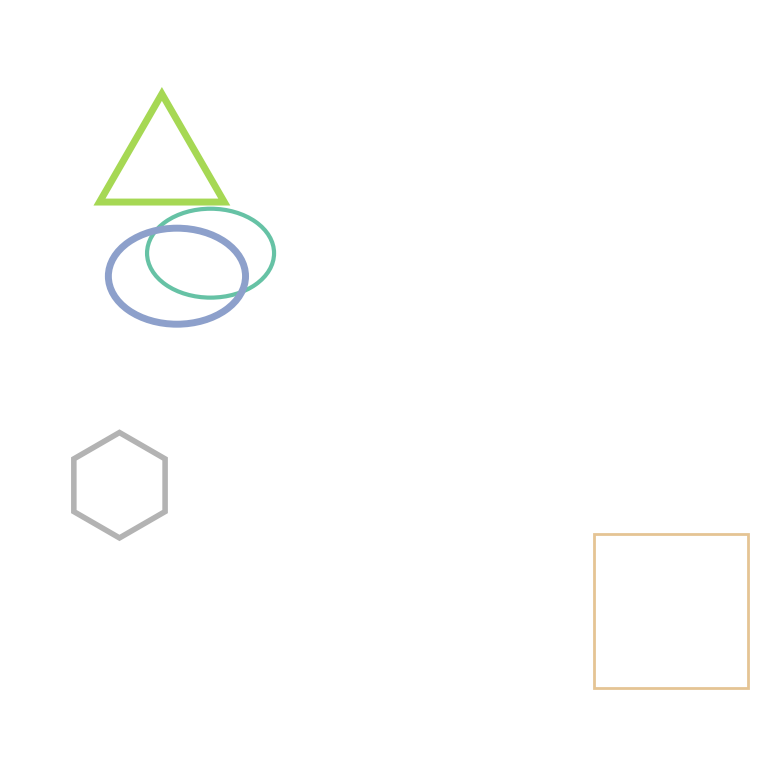[{"shape": "oval", "thickness": 1.5, "radius": 0.41, "center": [0.273, 0.671]}, {"shape": "oval", "thickness": 2.5, "radius": 0.45, "center": [0.23, 0.641]}, {"shape": "triangle", "thickness": 2.5, "radius": 0.47, "center": [0.21, 0.784]}, {"shape": "square", "thickness": 1, "radius": 0.5, "center": [0.871, 0.207]}, {"shape": "hexagon", "thickness": 2, "radius": 0.34, "center": [0.155, 0.37]}]